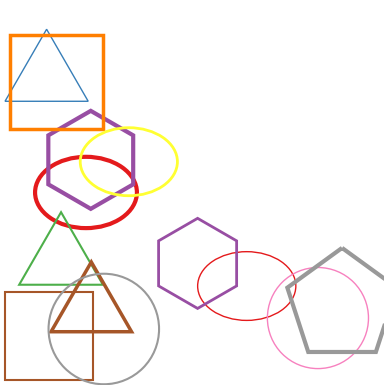[{"shape": "oval", "thickness": 3, "radius": 0.66, "center": [0.223, 0.5]}, {"shape": "oval", "thickness": 1, "radius": 0.64, "center": [0.641, 0.257]}, {"shape": "triangle", "thickness": 1, "radius": 0.62, "center": [0.121, 0.799]}, {"shape": "triangle", "thickness": 1.5, "radius": 0.63, "center": [0.159, 0.323]}, {"shape": "hexagon", "thickness": 2, "radius": 0.59, "center": [0.513, 0.316]}, {"shape": "hexagon", "thickness": 3, "radius": 0.64, "center": [0.236, 0.585]}, {"shape": "square", "thickness": 2.5, "radius": 0.61, "center": [0.147, 0.787]}, {"shape": "oval", "thickness": 2, "radius": 0.63, "center": [0.335, 0.58]}, {"shape": "square", "thickness": 1.5, "radius": 0.57, "center": [0.128, 0.126]}, {"shape": "triangle", "thickness": 2.5, "radius": 0.6, "center": [0.237, 0.199]}, {"shape": "circle", "thickness": 1, "radius": 0.66, "center": [0.826, 0.174]}, {"shape": "pentagon", "thickness": 3, "radius": 0.75, "center": [0.888, 0.207]}, {"shape": "circle", "thickness": 1.5, "radius": 0.72, "center": [0.27, 0.145]}]